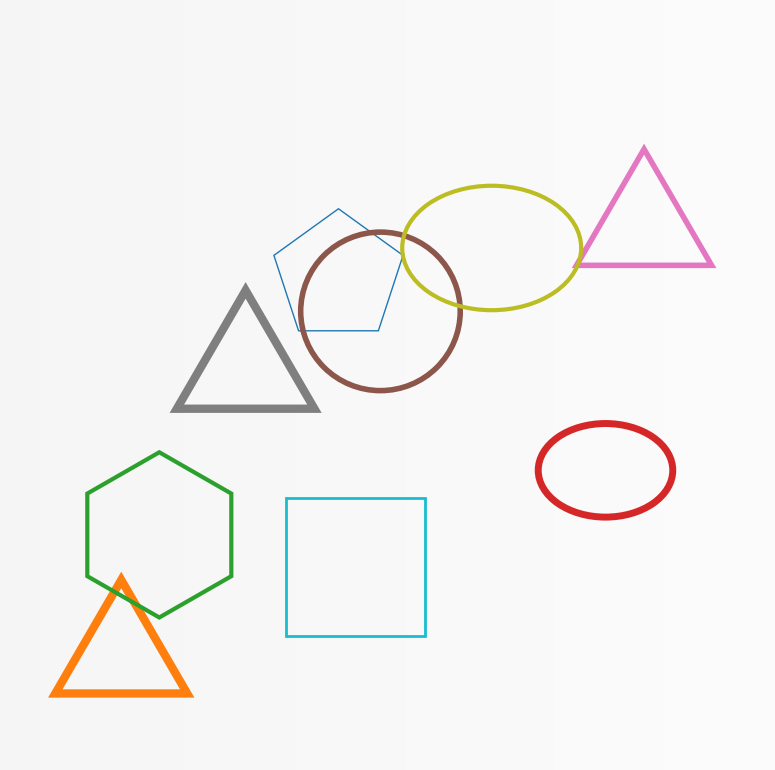[{"shape": "pentagon", "thickness": 0.5, "radius": 0.44, "center": [0.437, 0.641]}, {"shape": "triangle", "thickness": 3, "radius": 0.49, "center": [0.156, 0.149]}, {"shape": "hexagon", "thickness": 1.5, "radius": 0.54, "center": [0.206, 0.305]}, {"shape": "oval", "thickness": 2.5, "radius": 0.43, "center": [0.781, 0.389]}, {"shape": "circle", "thickness": 2, "radius": 0.51, "center": [0.491, 0.596]}, {"shape": "triangle", "thickness": 2, "radius": 0.5, "center": [0.831, 0.706]}, {"shape": "triangle", "thickness": 3, "radius": 0.51, "center": [0.317, 0.52]}, {"shape": "oval", "thickness": 1.5, "radius": 0.58, "center": [0.634, 0.678]}, {"shape": "square", "thickness": 1, "radius": 0.45, "center": [0.458, 0.263]}]